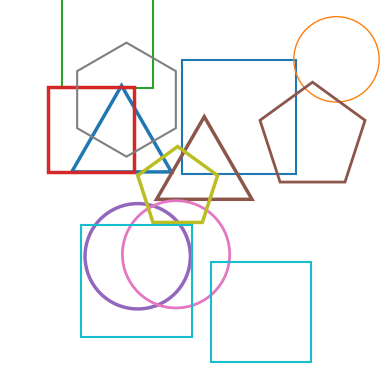[{"shape": "square", "thickness": 1.5, "radius": 0.74, "center": [0.622, 0.697]}, {"shape": "triangle", "thickness": 2.5, "radius": 0.75, "center": [0.316, 0.628]}, {"shape": "circle", "thickness": 1, "radius": 0.55, "center": [0.874, 0.846]}, {"shape": "square", "thickness": 1.5, "radius": 0.59, "center": [0.279, 0.888]}, {"shape": "square", "thickness": 2.5, "radius": 0.56, "center": [0.237, 0.664]}, {"shape": "circle", "thickness": 2.5, "radius": 0.68, "center": [0.358, 0.334]}, {"shape": "triangle", "thickness": 2.5, "radius": 0.72, "center": [0.531, 0.554]}, {"shape": "pentagon", "thickness": 2, "radius": 0.72, "center": [0.812, 0.643]}, {"shape": "circle", "thickness": 2, "radius": 0.7, "center": [0.457, 0.339]}, {"shape": "hexagon", "thickness": 1.5, "radius": 0.74, "center": [0.329, 0.741]}, {"shape": "pentagon", "thickness": 2.5, "radius": 0.55, "center": [0.461, 0.51]}, {"shape": "square", "thickness": 1.5, "radius": 0.72, "center": [0.354, 0.27]}, {"shape": "square", "thickness": 1.5, "radius": 0.65, "center": [0.678, 0.19]}]